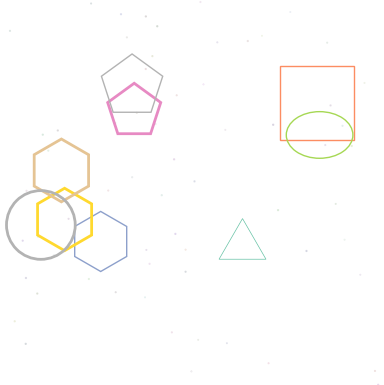[{"shape": "triangle", "thickness": 0.5, "radius": 0.35, "center": [0.63, 0.362]}, {"shape": "square", "thickness": 1, "radius": 0.48, "center": [0.823, 0.732]}, {"shape": "hexagon", "thickness": 1, "radius": 0.39, "center": [0.262, 0.373]}, {"shape": "pentagon", "thickness": 2, "radius": 0.36, "center": [0.349, 0.711]}, {"shape": "oval", "thickness": 1, "radius": 0.43, "center": [0.83, 0.649]}, {"shape": "hexagon", "thickness": 2, "radius": 0.41, "center": [0.168, 0.43]}, {"shape": "hexagon", "thickness": 2, "radius": 0.41, "center": [0.159, 0.557]}, {"shape": "pentagon", "thickness": 1, "radius": 0.42, "center": [0.343, 0.776]}, {"shape": "circle", "thickness": 2, "radius": 0.45, "center": [0.106, 0.416]}]